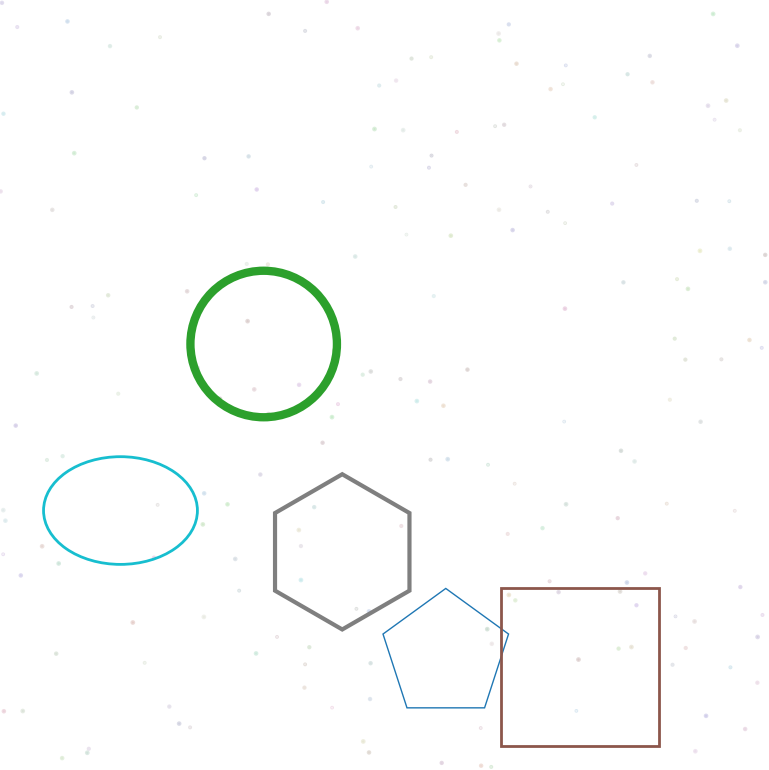[{"shape": "pentagon", "thickness": 0.5, "radius": 0.43, "center": [0.579, 0.15]}, {"shape": "circle", "thickness": 3, "radius": 0.48, "center": [0.342, 0.553]}, {"shape": "square", "thickness": 1, "radius": 0.51, "center": [0.753, 0.134]}, {"shape": "hexagon", "thickness": 1.5, "radius": 0.5, "center": [0.444, 0.283]}, {"shape": "oval", "thickness": 1, "radius": 0.5, "center": [0.156, 0.337]}]